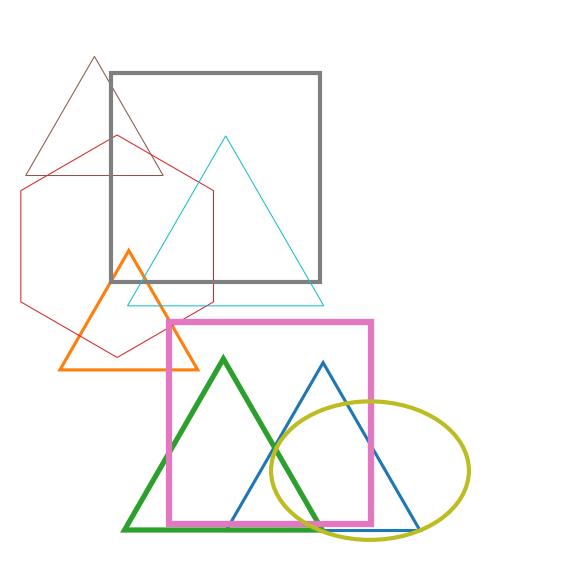[{"shape": "triangle", "thickness": 1.5, "radius": 0.97, "center": [0.559, 0.177]}, {"shape": "triangle", "thickness": 1.5, "radius": 0.69, "center": [0.223, 0.428]}, {"shape": "triangle", "thickness": 2.5, "radius": 0.99, "center": [0.387, 0.18]}, {"shape": "hexagon", "thickness": 0.5, "radius": 0.96, "center": [0.203, 0.573]}, {"shape": "triangle", "thickness": 0.5, "radius": 0.69, "center": [0.164, 0.764]}, {"shape": "square", "thickness": 3, "radius": 0.87, "center": [0.468, 0.266]}, {"shape": "square", "thickness": 2, "radius": 0.9, "center": [0.373, 0.691]}, {"shape": "oval", "thickness": 2, "radius": 0.86, "center": [0.641, 0.184]}, {"shape": "triangle", "thickness": 0.5, "radius": 0.98, "center": [0.391, 0.568]}]